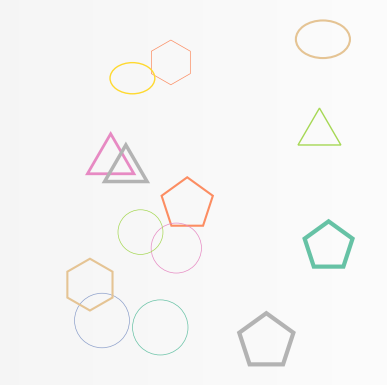[{"shape": "circle", "thickness": 0.5, "radius": 0.36, "center": [0.414, 0.15]}, {"shape": "pentagon", "thickness": 3, "radius": 0.32, "center": [0.848, 0.36]}, {"shape": "pentagon", "thickness": 1.5, "radius": 0.35, "center": [0.483, 0.47]}, {"shape": "hexagon", "thickness": 0.5, "radius": 0.29, "center": [0.441, 0.838]}, {"shape": "circle", "thickness": 0.5, "radius": 0.35, "center": [0.263, 0.167]}, {"shape": "circle", "thickness": 0.5, "radius": 0.32, "center": [0.455, 0.356]}, {"shape": "triangle", "thickness": 2, "radius": 0.35, "center": [0.286, 0.583]}, {"shape": "triangle", "thickness": 1, "radius": 0.32, "center": [0.824, 0.655]}, {"shape": "circle", "thickness": 0.5, "radius": 0.29, "center": [0.363, 0.397]}, {"shape": "oval", "thickness": 1, "radius": 0.29, "center": [0.342, 0.797]}, {"shape": "hexagon", "thickness": 1.5, "radius": 0.34, "center": [0.232, 0.261]}, {"shape": "oval", "thickness": 1.5, "radius": 0.35, "center": [0.833, 0.898]}, {"shape": "pentagon", "thickness": 3, "radius": 0.37, "center": [0.687, 0.113]}, {"shape": "triangle", "thickness": 2.5, "radius": 0.32, "center": [0.325, 0.56]}]